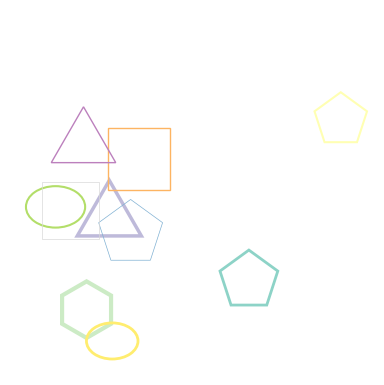[{"shape": "pentagon", "thickness": 2, "radius": 0.39, "center": [0.646, 0.272]}, {"shape": "pentagon", "thickness": 1.5, "radius": 0.36, "center": [0.885, 0.689]}, {"shape": "triangle", "thickness": 2.5, "radius": 0.48, "center": [0.284, 0.435]}, {"shape": "pentagon", "thickness": 0.5, "radius": 0.44, "center": [0.339, 0.395]}, {"shape": "square", "thickness": 1, "radius": 0.4, "center": [0.36, 0.587]}, {"shape": "oval", "thickness": 1.5, "radius": 0.38, "center": [0.144, 0.463]}, {"shape": "square", "thickness": 0.5, "radius": 0.37, "center": [0.184, 0.452]}, {"shape": "triangle", "thickness": 1, "radius": 0.48, "center": [0.217, 0.626]}, {"shape": "hexagon", "thickness": 3, "radius": 0.37, "center": [0.225, 0.196]}, {"shape": "oval", "thickness": 2, "radius": 0.33, "center": [0.291, 0.114]}]